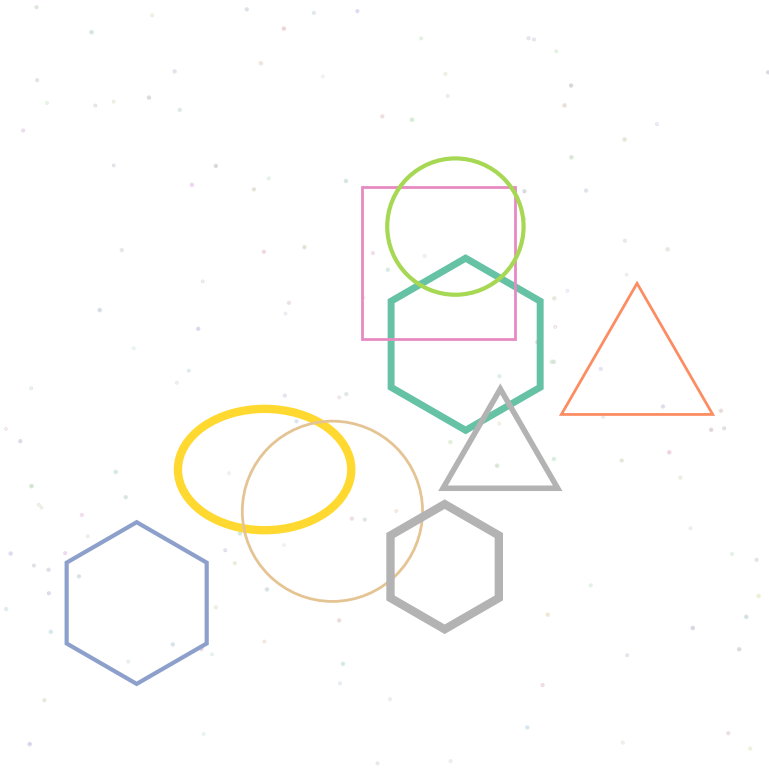[{"shape": "hexagon", "thickness": 2.5, "radius": 0.56, "center": [0.605, 0.553]}, {"shape": "triangle", "thickness": 1, "radius": 0.57, "center": [0.827, 0.518]}, {"shape": "hexagon", "thickness": 1.5, "radius": 0.53, "center": [0.177, 0.217]}, {"shape": "square", "thickness": 1, "radius": 0.49, "center": [0.569, 0.658]}, {"shape": "circle", "thickness": 1.5, "radius": 0.44, "center": [0.591, 0.706]}, {"shape": "oval", "thickness": 3, "radius": 0.56, "center": [0.344, 0.39]}, {"shape": "circle", "thickness": 1, "radius": 0.59, "center": [0.432, 0.336]}, {"shape": "triangle", "thickness": 2, "radius": 0.43, "center": [0.65, 0.409]}, {"shape": "hexagon", "thickness": 3, "radius": 0.41, "center": [0.577, 0.264]}]